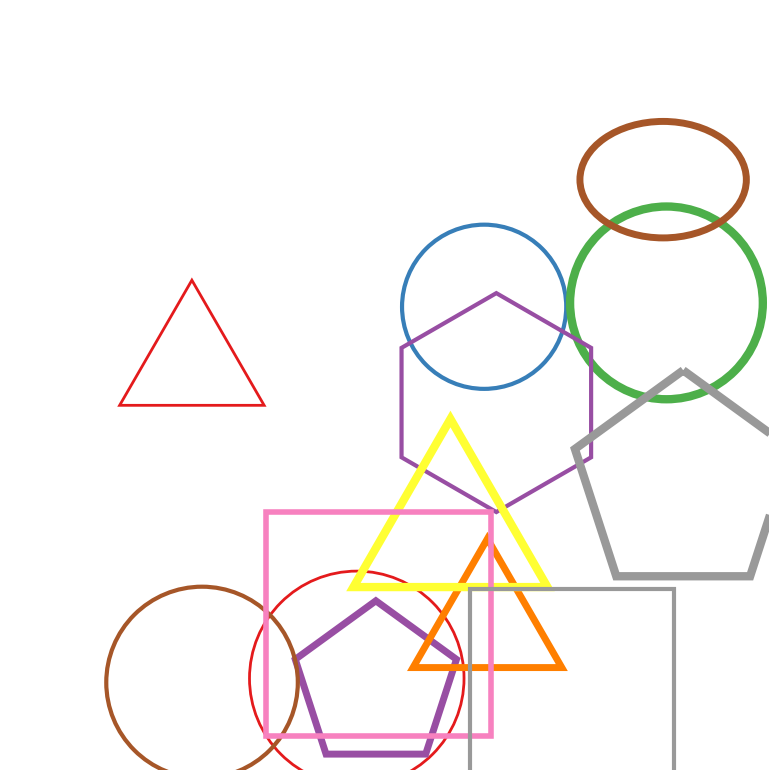[{"shape": "circle", "thickness": 1, "radius": 0.7, "center": [0.463, 0.119]}, {"shape": "triangle", "thickness": 1, "radius": 0.54, "center": [0.249, 0.528]}, {"shape": "circle", "thickness": 1.5, "radius": 0.53, "center": [0.629, 0.602]}, {"shape": "circle", "thickness": 3, "radius": 0.63, "center": [0.866, 0.607]}, {"shape": "pentagon", "thickness": 2.5, "radius": 0.55, "center": [0.488, 0.11]}, {"shape": "hexagon", "thickness": 1.5, "radius": 0.71, "center": [0.645, 0.477]}, {"shape": "triangle", "thickness": 2.5, "radius": 0.56, "center": [0.633, 0.189]}, {"shape": "triangle", "thickness": 3, "radius": 0.73, "center": [0.585, 0.31]}, {"shape": "circle", "thickness": 1.5, "radius": 0.62, "center": [0.262, 0.114]}, {"shape": "oval", "thickness": 2.5, "radius": 0.54, "center": [0.861, 0.767]}, {"shape": "square", "thickness": 2, "radius": 0.73, "center": [0.492, 0.189]}, {"shape": "pentagon", "thickness": 3, "radius": 0.74, "center": [0.887, 0.371]}, {"shape": "square", "thickness": 1.5, "radius": 0.66, "center": [0.743, 0.103]}]